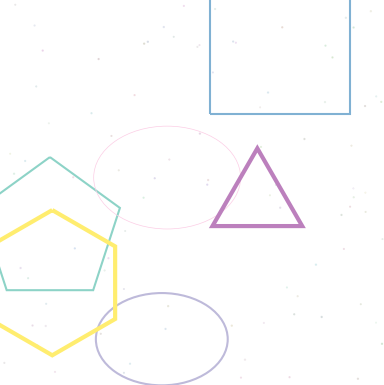[{"shape": "pentagon", "thickness": 1.5, "radius": 0.96, "center": [0.13, 0.401]}, {"shape": "oval", "thickness": 1.5, "radius": 0.86, "center": [0.42, 0.119]}, {"shape": "square", "thickness": 1.5, "radius": 0.91, "center": [0.728, 0.887]}, {"shape": "oval", "thickness": 0.5, "radius": 0.95, "center": [0.434, 0.539]}, {"shape": "triangle", "thickness": 3, "radius": 0.67, "center": [0.668, 0.48]}, {"shape": "hexagon", "thickness": 3, "radius": 0.94, "center": [0.136, 0.266]}]